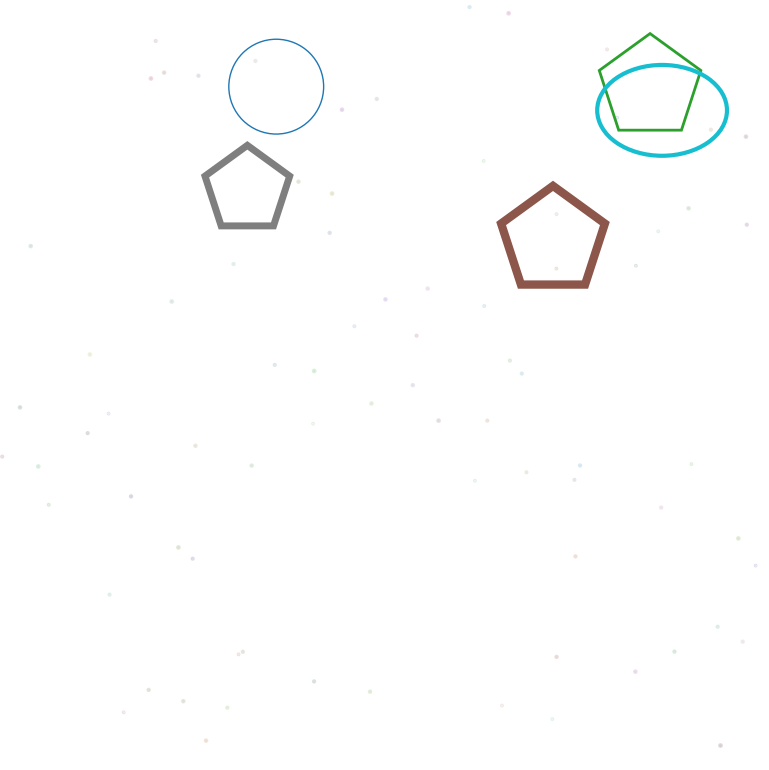[{"shape": "circle", "thickness": 0.5, "radius": 0.31, "center": [0.359, 0.887]}, {"shape": "pentagon", "thickness": 1, "radius": 0.35, "center": [0.844, 0.887]}, {"shape": "pentagon", "thickness": 3, "radius": 0.35, "center": [0.718, 0.688]}, {"shape": "pentagon", "thickness": 2.5, "radius": 0.29, "center": [0.321, 0.753]}, {"shape": "oval", "thickness": 1.5, "radius": 0.42, "center": [0.86, 0.857]}]